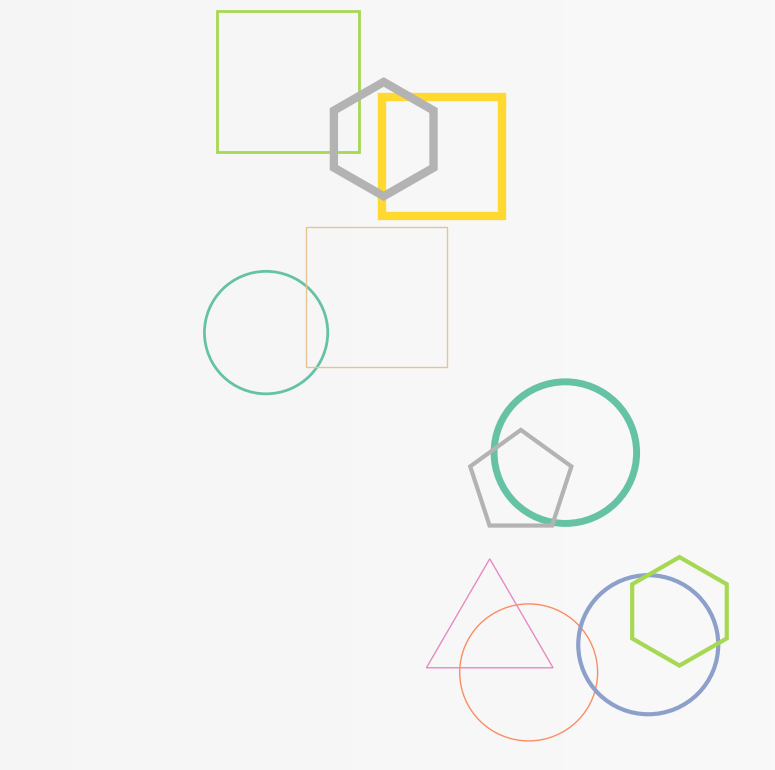[{"shape": "circle", "thickness": 2.5, "radius": 0.46, "center": [0.729, 0.412]}, {"shape": "circle", "thickness": 1, "radius": 0.4, "center": [0.343, 0.568]}, {"shape": "circle", "thickness": 0.5, "radius": 0.44, "center": [0.682, 0.127]}, {"shape": "circle", "thickness": 1.5, "radius": 0.45, "center": [0.836, 0.163]}, {"shape": "triangle", "thickness": 0.5, "radius": 0.47, "center": [0.632, 0.18]}, {"shape": "hexagon", "thickness": 1.5, "radius": 0.35, "center": [0.877, 0.206]}, {"shape": "square", "thickness": 1, "radius": 0.46, "center": [0.371, 0.894]}, {"shape": "square", "thickness": 3, "radius": 0.39, "center": [0.57, 0.796]}, {"shape": "square", "thickness": 0.5, "radius": 0.46, "center": [0.486, 0.614]}, {"shape": "pentagon", "thickness": 1.5, "radius": 0.34, "center": [0.672, 0.373]}, {"shape": "hexagon", "thickness": 3, "radius": 0.37, "center": [0.495, 0.819]}]